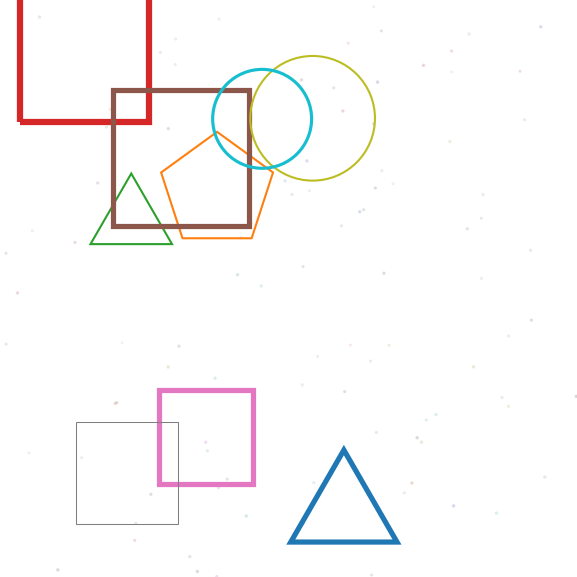[{"shape": "triangle", "thickness": 2.5, "radius": 0.53, "center": [0.595, 0.114]}, {"shape": "pentagon", "thickness": 1, "radius": 0.51, "center": [0.376, 0.669]}, {"shape": "triangle", "thickness": 1, "radius": 0.41, "center": [0.227, 0.617]}, {"shape": "square", "thickness": 3, "radius": 0.56, "center": [0.147, 0.9]}, {"shape": "square", "thickness": 2.5, "radius": 0.59, "center": [0.313, 0.726]}, {"shape": "square", "thickness": 2.5, "radius": 0.41, "center": [0.357, 0.242]}, {"shape": "square", "thickness": 0.5, "radius": 0.44, "center": [0.22, 0.18]}, {"shape": "circle", "thickness": 1, "radius": 0.54, "center": [0.541, 0.794]}, {"shape": "circle", "thickness": 1.5, "radius": 0.43, "center": [0.454, 0.793]}]